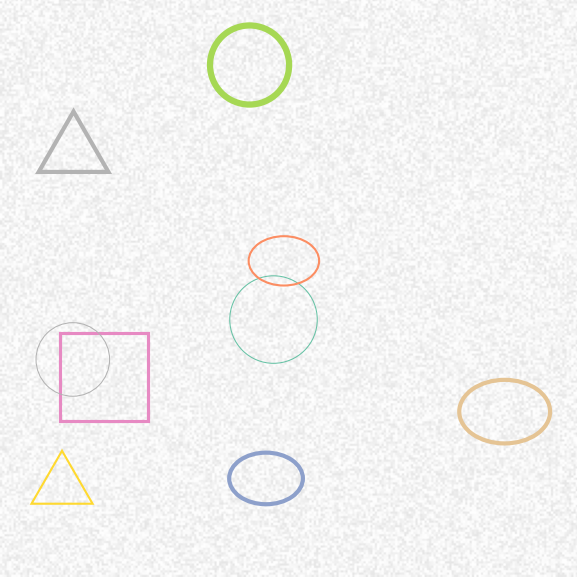[{"shape": "circle", "thickness": 0.5, "radius": 0.38, "center": [0.474, 0.446]}, {"shape": "oval", "thickness": 1, "radius": 0.31, "center": [0.492, 0.547]}, {"shape": "oval", "thickness": 2, "radius": 0.32, "center": [0.461, 0.171]}, {"shape": "square", "thickness": 1.5, "radius": 0.38, "center": [0.179, 0.346]}, {"shape": "circle", "thickness": 3, "radius": 0.34, "center": [0.432, 0.887]}, {"shape": "triangle", "thickness": 1, "radius": 0.31, "center": [0.107, 0.157]}, {"shape": "oval", "thickness": 2, "radius": 0.39, "center": [0.874, 0.286]}, {"shape": "circle", "thickness": 0.5, "radius": 0.32, "center": [0.126, 0.377]}, {"shape": "triangle", "thickness": 2, "radius": 0.35, "center": [0.127, 0.736]}]